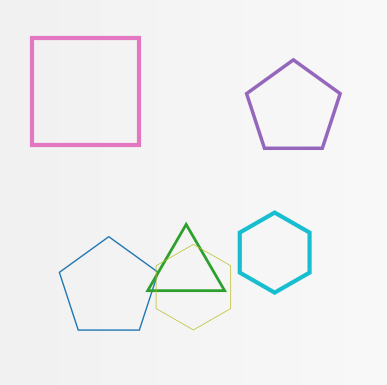[{"shape": "pentagon", "thickness": 1, "radius": 0.67, "center": [0.281, 0.251]}, {"shape": "triangle", "thickness": 2, "radius": 0.57, "center": [0.48, 0.302]}, {"shape": "pentagon", "thickness": 2.5, "radius": 0.63, "center": [0.757, 0.718]}, {"shape": "square", "thickness": 3, "radius": 0.69, "center": [0.22, 0.762]}, {"shape": "hexagon", "thickness": 0.5, "radius": 0.56, "center": [0.499, 0.254]}, {"shape": "hexagon", "thickness": 3, "radius": 0.52, "center": [0.709, 0.344]}]